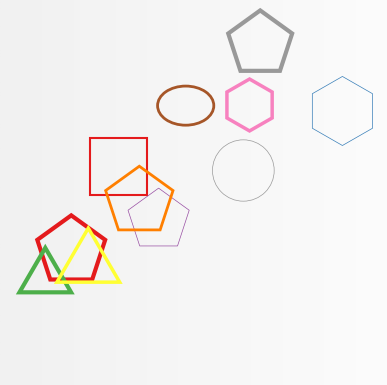[{"shape": "square", "thickness": 1.5, "radius": 0.37, "center": [0.305, 0.566]}, {"shape": "pentagon", "thickness": 3, "radius": 0.46, "center": [0.184, 0.349]}, {"shape": "hexagon", "thickness": 0.5, "radius": 0.45, "center": [0.884, 0.712]}, {"shape": "triangle", "thickness": 3, "radius": 0.38, "center": [0.117, 0.279]}, {"shape": "pentagon", "thickness": 0.5, "radius": 0.41, "center": [0.409, 0.428]}, {"shape": "pentagon", "thickness": 2, "radius": 0.46, "center": [0.36, 0.477]}, {"shape": "triangle", "thickness": 2.5, "radius": 0.47, "center": [0.228, 0.314]}, {"shape": "oval", "thickness": 2, "radius": 0.36, "center": [0.479, 0.726]}, {"shape": "hexagon", "thickness": 2.5, "radius": 0.34, "center": [0.644, 0.727]}, {"shape": "circle", "thickness": 0.5, "radius": 0.4, "center": [0.628, 0.557]}, {"shape": "pentagon", "thickness": 3, "radius": 0.43, "center": [0.671, 0.886]}]